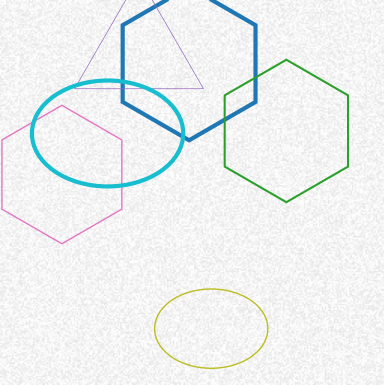[{"shape": "hexagon", "thickness": 3, "radius": 1.0, "center": [0.491, 0.835]}, {"shape": "hexagon", "thickness": 1.5, "radius": 0.93, "center": [0.744, 0.66]}, {"shape": "triangle", "thickness": 0.5, "radius": 0.97, "center": [0.361, 0.866]}, {"shape": "hexagon", "thickness": 1, "radius": 0.9, "center": [0.161, 0.547]}, {"shape": "oval", "thickness": 1, "radius": 0.74, "center": [0.549, 0.146]}, {"shape": "oval", "thickness": 3, "radius": 0.98, "center": [0.279, 0.653]}]